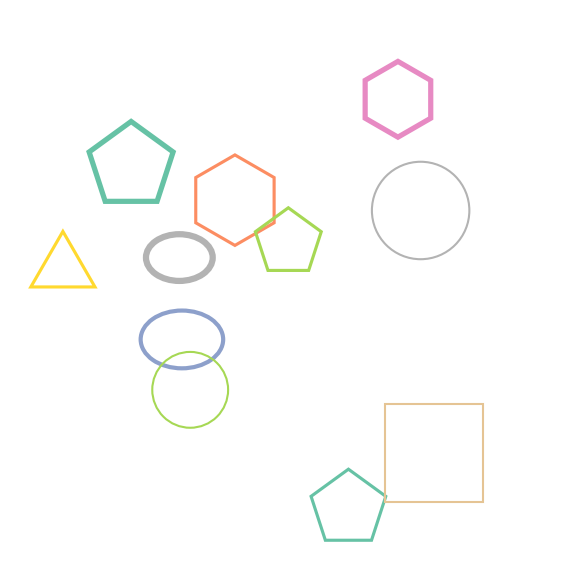[{"shape": "pentagon", "thickness": 2.5, "radius": 0.38, "center": [0.227, 0.712]}, {"shape": "pentagon", "thickness": 1.5, "radius": 0.34, "center": [0.603, 0.119]}, {"shape": "hexagon", "thickness": 1.5, "radius": 0.39, "center": [0.407, 0.653]}, {"shape": "oval", "thickness": 2, "radius": 0.36, "center": [0.315, 0.411]}, {"shape": "hexagon", "thickness": 2.5, "radius": 0.33, "center": [0.689, 0.827]}, {"shape": "circle", "thickness": 1, "radius": 0.33, "center": [0.329, 0.324]}, {"shape": "pentagon", "thickness": 1.5, "radius": 0.3, "center": [0.499, 0.579]}, {"shape": "triangle", "thickness": 1.5, "radius": 0.32, "center": [0.109, 0.534]}, {"shape": "square", "thickness": 1, "radius": 0.43, "center": [0.752, 0.214]}, {"shape": "circle", "thickness": 1, "radius": 0.42, "center": [0.728, 0.635]}, {"shape": "oval", "thickness": 3, "radius": 0.29, "center": [0.311, 0.553]}]